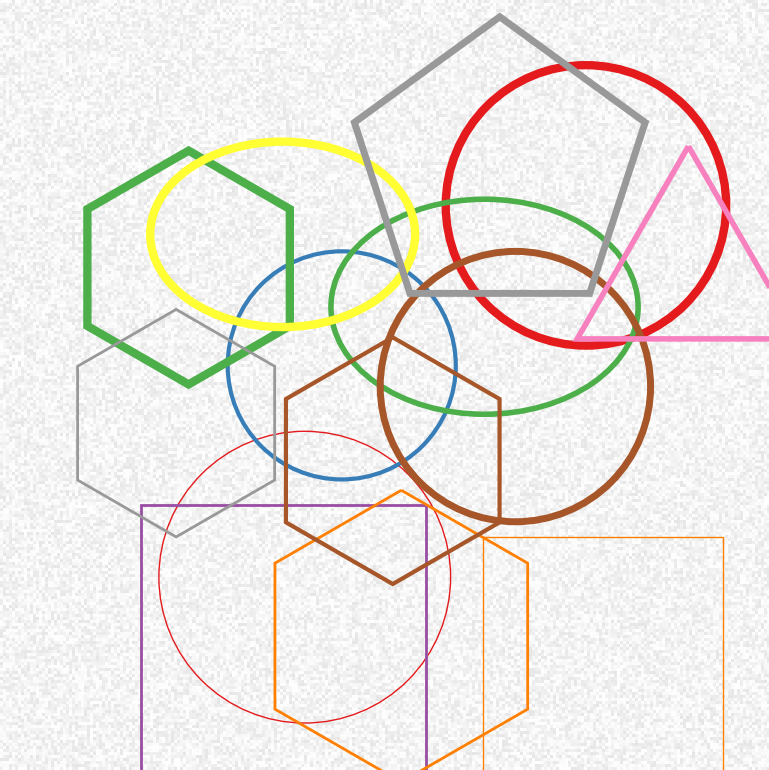[{"shape": "circle", "thickness": 3, "radius": 0.91, "center": [0.761, 0.733]}, {"shape": "circle", "thickness": 0.5, "radius": 0.95, "center": [0.396, 0.25]}, {"shape": "circle", "thickness": 1.5, "radius": 0.74, "center": [0.444, 0.525]}, {"shape": "hexagon", "thickness": 3, "radius": 0.76, "center": [0.245, 0.653]}, {"shape": "oval", "thickness": 2, "radius": 1.0, "center": [0.629, 0.602]}, {"shape": "square", "thickness": 1, "radius": 0.92, "center": [0.368, 0.16]}, {"shape": "hexagon", "thickness": 1, "radius": 0.95, "center": [0.521, 0.174]}, {"shape": "square", "thickness": 0.5, "radius": 0.78, "center": [0.784, 0.146]}, {"shape": "oval", "thickness": 3, "radius": 0.86, "center": [0.367, 0.696]}, {"shape": "circle", "thickness": 2.5, "radius": 0.88, "center": [0.669, 0.498]}, {"shape": "hexagon", "thickness": 1.5, "radius": 0.8, "center": [0.51, 0.402]}, {"shape": "triangle", "thickness": 2, "radius": 0.83, "center": [0.894, 0.643]}, {"shape": "hexagon", "thickness": 1, "radius": 0.74, "center": [0.229, 0.45]}, {"shape": "pentagon", "thickness": 2.5, "radius": 0.99, "center": [0.649, 0.78]}]